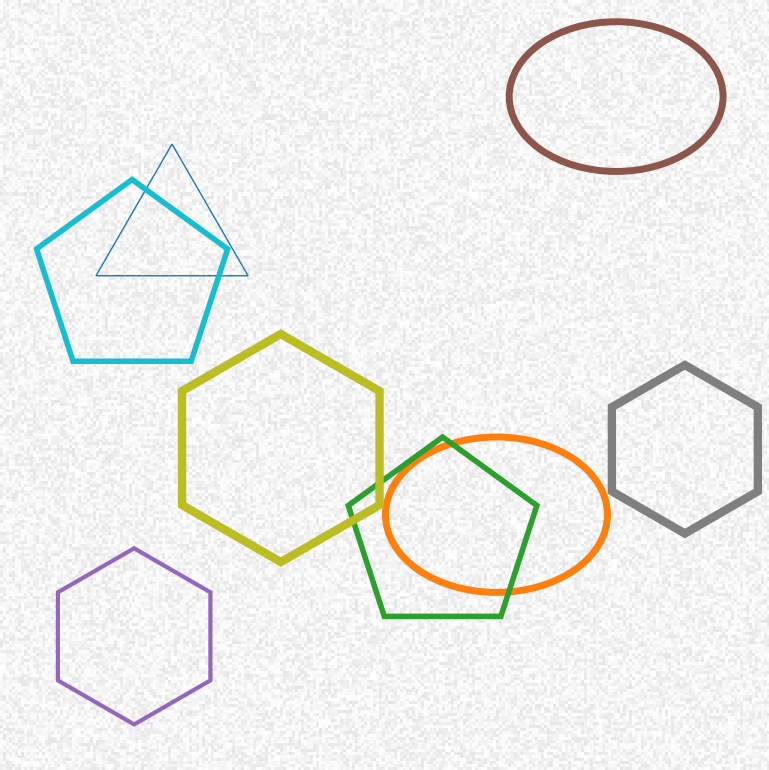[{"shape": "triangle", "thickness": 0.5, "radius": 0.57, "center": [0.223, 0.699]}, {"shape": "oval", "thickness": 2.5, "radius": 0.72, "center": [0.645, 0.332]}, {"shape": "pentagon", "thickness": 2, "radius": 0.64, "center": [0.575, 0.304]}, {"shape": "hexagon", "thickness": 1.5, "radius": 0.57, "center": [0.174, 0.174]}, {"shape": "oval", "thickness": 2.5, "radius": 0.69, "center": [0.8, 0.875]}, {"shape": "hexagon", "thickness": 3, "radius": 0.55, "center": [0.889, 0.417]}, {"shape": "hexagon", "thickness": 3, "radius": 0.74, "center": [0.365, 0.418]}, {"shape": "pentagon", "thickness": 2, "radius": 0.65, "center": [0.172, 0.636]}]